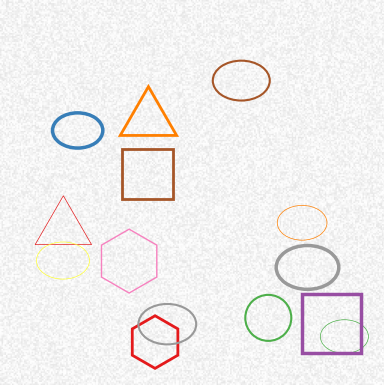[{"shape": "hexagon", "thickness": 2, "radius": 0.34, "center": [0.403, 0.112]}, {"shape": "triangle", "thickness": 0.5, "radius": 0.42, "center": [0.165, 0.407]}, {"shape": "oval", "thickness": 2.5, "radius": 0.33, "center": [0.202, 0.661]}, {"shape": "oval", "thickness": 0.5, "radius": 0.31, "center": [0.894, 0.126]}, {"shape": "circle", "thickness": 1.5, "radius": 0.3, "center": [0.697, 0.174]}, {"shape": "square", "thickness": 2.5, "radius": 0.38, "center": [0.861, 0.161]}, {"shape": "oval", "thickness": 0.5, "radius": 0.32, "center": [0.785, 0.421]}, {"shape": "triangle", "thickness": 2, "radius": 0.42, "center": [0.386, 0.69]}, {"shape": "oval", "thickness": 0.5, "radius": 0.34, "center": [0.164, 0.323]}, {"shape": "oval", "thickness": 1.5, "radius": 0.37, "center": [0.627, 0.791]}, {"shape": "square", "thickness": 2, "radius": 0.33, "center": [0.383, 0.548]}, {"shape": "hexagon", "thickness": 1, "radius": 0.41, "center": [0.335, 0.322]}, {"shape": "oval", "thickness": 1.5, "radius": 0.38, "center": [0.435, 0.158]}, {"shape": "oval", "thickness": 2.5, "radius": 0.41, "center": [0.799, 0.305]}]